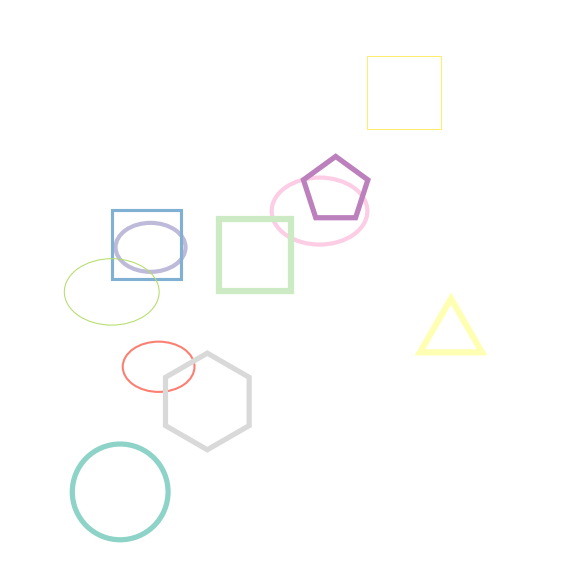[{"shape": "circle", "thickness": 2.5, "radius": 0.41, "center": [0.208, 0.147]}, {"shape": "triangle", "thickness": 3, "radius": 0.31, "center": [0.781, 0.42]}, {"shape": "oval", "thickness": 2, "radius": 0.3, "center": [0.261, 0.571]}, {"shape": "oval", "thickness": 1, "radius": 0.31, "center": [0.275, 0.364]}, {"shape": "square", "thickness": 1.5, "radius": 0.3, "center": [0.253, 0.575]}, {"shape": "oval", "thickness": 0.5, "radius": 0.41, "center": [0.193, 0.494]}, {"shape": "oval", "thickness": 2, "radius": 0.41, "center": [0.553, 0.634]}, {"shape": "hexagon", "thickness": 2.5, "radius": 0.42, "center": [0.359, 0.304]}, {"shape": "pentagon", "thickness": 2.5, "radius": 0.29, "center": [0.581, 0.67]}, {"shape": "square", "thickness": 3, "radius": 0.31, "center": [0.441, 0.558]}, {"shape": "square", "thickness": 0.5, "radius": 0.32, "center": [0.699, 0.839]}]